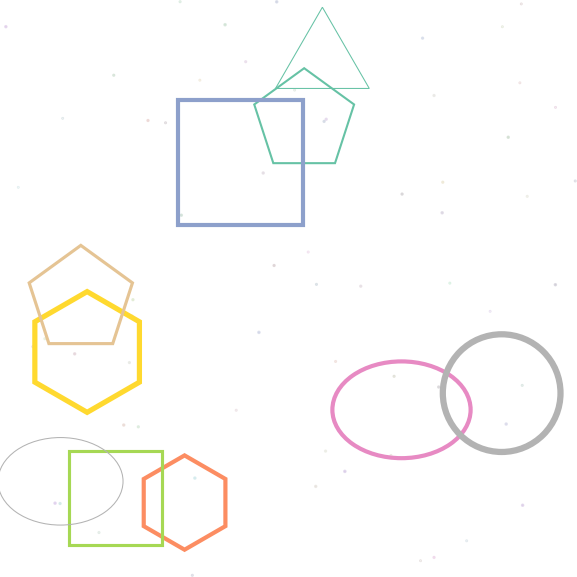[{"shape": "triangle", "thickness": 0.5, "radius": 0.47, "center": [0.558, 0.893]}, {"shape": "pentagon", "thickness": 1, "radius": 0.45, "center": [0.527, 0.79]}, {"shape": "hexagon", "thickness": 2, "radius": 0.41, "center": [0.32, 0.129]}, {"shape": "square", "thickness": 2, "radius": 0.54, "center": [0.417, 0.717]}, {"shape": "oval", "thickness": 2, "radius": 0.6, "center": [0.695, 0.29]}, {"shape": "square", "thickness": 1.5, "radius": 0.4, "center": [0.2, 0.137]}, {"shape": "hexagon", "thickness": 2.5, "radius": 0.52, "center": [0.151, 0.39]}, {"shape": "pentagon", "thickness": 1.5, "radius": 0.47, "center": [0.14, 0.48]}, {"shape": "circle", "thickness": 3, "radius": 0.51, "center": [0.869, 0.318]}, {"shape": "oval", "thickness": 0.5, "radius": 0.54, "center": [0.105, 0.166]}]